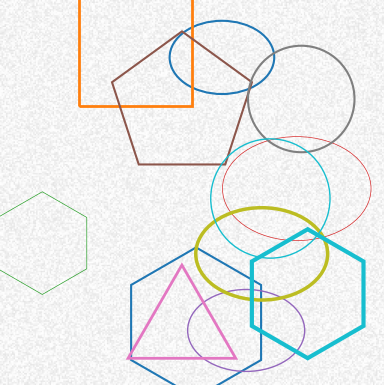[{"shape": "hexagon", "thickness": 1.5, "radius": 0.97, "center": [0.509, 0.162]}, {"shape": "oval", "thickness": 1.5, "radius": 0.68, "center": [0.576, 0.851]}, {"shape": "square", "thickness": 2, "radius": 0.74, "center": [0.352, 0.873]}, {"shape": "hexagon", "thickness": 0.5, "radius": 0.67, "center": [0.11, 0.369]}, {"shape": "oval", "thickness": 0.5, "radius": 0.96, "center": [0.771, 0.51]}, {"shape": "oval", "thickness": 1, "radius": 0.76, "center": [0.639, 0.142]}, {"shape": "pentagon", "thickness": 1.5, "radius": 0.96, "center": [0.473, 0.727]}, {"shape": "triangle", "thickness": 2, "radius": 0.81, "center": [0.472, 0.15]}, {"shape": "circle", "thickness": 1.5, "radius": 0.69, "center": [0.782, 0.743]}, {"shape": "oval", "thickness": 2.5, "radius": 0.86, "center": [0.68, 0.341]}, {"shape": "hexagon", "thickness": 3, "radius": 0.84, "center": [0.799, 0.237]}, {"shape": "circle", "thickness": 1, "radius": 0.77, "center": [0.702, 0.484]}]